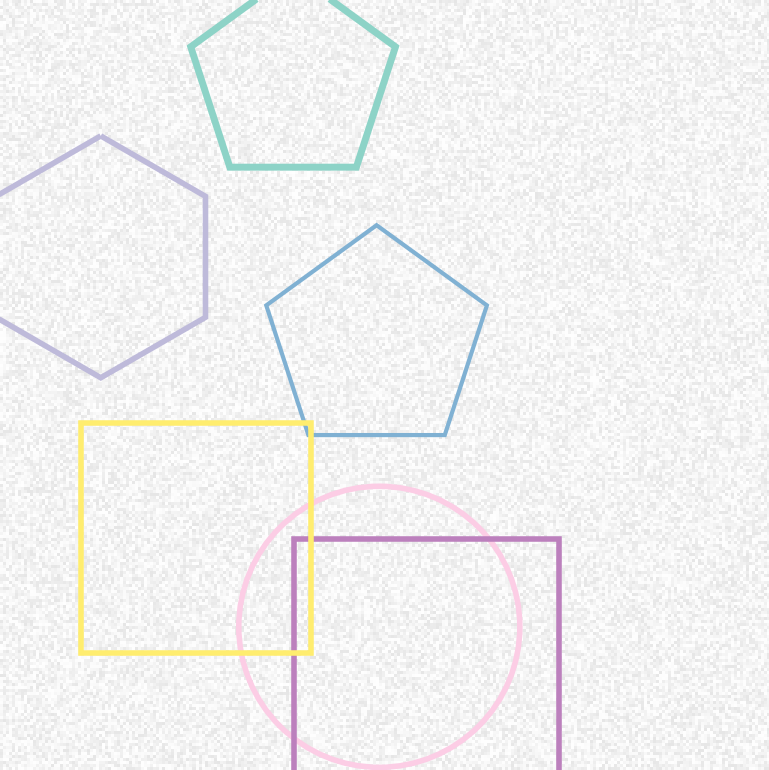[{"shape": "pentagon", "thickness": 2.5, "radius": 0.7, "center": [0.381, 0.896]}, {"shape": "hexagon", "thickness": 2, "radius": 0.79, "center": [0.131, 0.666]}, {"shape": "pentagon", "thickness": 1.5, "radius": 0.75, "center": [0.489, 0.557]}, {"shape": "circle", "thickness": 2, "radius": 0.91, "center": [0.493, 0.186]}, {"shape": "square", "thickness": 2, "radius": 0.86, "center": [0.554, 0.128]}, {"shape": "square", "thickness": 2, "radius": 0.75, "center": [0.255, 0.302]}]